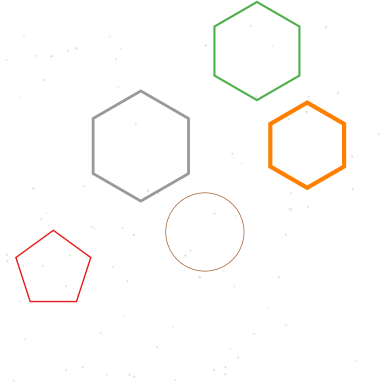[{"shape": "pentagon", "thickness": 1, "radius": 0.51, "center": [0.139, 0.299]}, {"shape": "hexagon", "thickness": 1.5, "radius": 0.64, "center": [0.667, 0.867]}, {"shape": "hexagon", "thickness": 3, "radius": 0.55, "center": [0.798, 0.623]}, {"shape": "circle", "thickness": 0.5, "radius": 0.51, "center": [0.532, 0.397]}, {"shape": "hexagon", "thickness": 2, "radius": 0.72, "center": [0.366, 0.621]}]